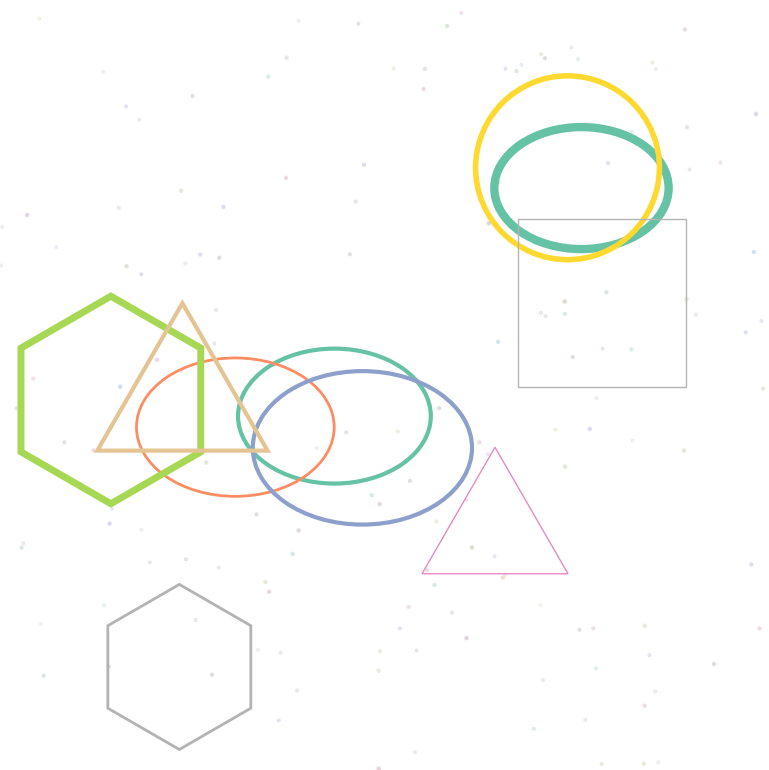[{"shape": "oval", "thickness": 1.5, "radius": 0.63, "center": [0.434, 0.46]}, {"shape": "oval", "thickness": 3, "radius": 0.57, "center": [0.755, 0.756]}, {"shape": "oval", "thickness": 1, "radius": 0.64, "center": [0.306, 0.445]}, {"shape": "oval", "thickness": 1.5, "radius": 0.71, "center": [0.471, 0.418]}, {"shape": "triangle", "thickness": 0.5, "radius": 0.55, "center": [0.643, 0.31]}, {"shape": "hexagon", "thickness": 2.5, "radius": 0.67, "center": [0.144, 0.481]}, {"shape": "circle", "thickness": 2, "radius": 0.6, "center": [0.737, 0.782]}, {"shape": "triangle", "thickness": 1.5, "radius": 0.64, "center": [0.237, 0.479]}, {"shape": "hexagon", "thickness": 1, "radius": 0.54, "center": [0.233, 0.134]}, {"shape": "square", "thickness": 0.5, "radius": 0.54, "center": [0.782, 0.606]}]